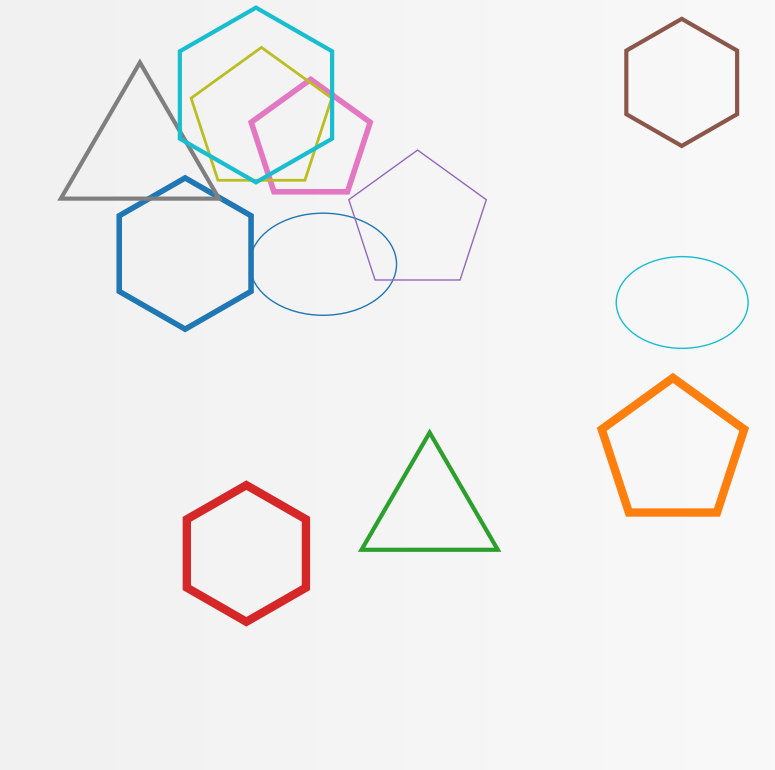[{"shape": "hexagon", "thickness": 2, "radius": 0.49, "center": [0.239, 0.671]}, {"shape": "oval", "thickness": 0.5, "radius": 0.47, "center": [0.417, 0.657]}, {"shape": "pentagon", "thickness": 3, "radius": 0.48, "center": [0.868, 0.413]}, {"shape": "triangle", "thickness": 1.5, "radius": 0.51, "center": [0.554, 0.337]}, {"shape": "hexagon", "thickness": 3, "radius": 0.44, "center": [0.318, 0.281]}, {"shape": "pentagon", "thickness": 0.5, "radius": 0.47, "center": [0.539, 0.712]}, {"shape": "hexagon", "thickness": 1.5, "radius": 0.41, "center": [0.88, 0.893]}, {"shape": "pentagon", "thickness": 2, "radius": 0.4, "center": [0.401, 0.816]}, {"shape": "triangle", "thickness": 1.5, "radius": 0.59, "center": [0.181, 0.801]}, {"shape": "pentagon", "thickness": 1, "radius": 0.48, "center": [0.337, 0.843]}, {"shape": "oval", "thickness": 0.5, "radius": 0.43, "center": [0.88, 0.607]}, {"shape": "hexagon", "thickness": 1.5, "radius": 0.57, "center": [0.33, 0.877]}]